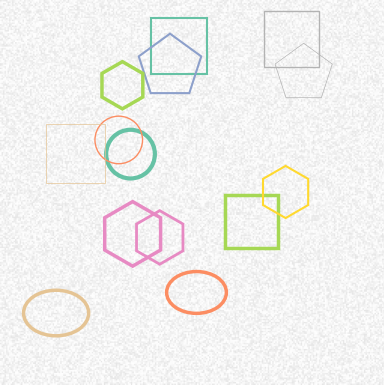[{"shape": "circle", "thickness": 3, "radius": 0.32, "center": [0.339, 0.6]}, {"shape": "square", "thickness": 1.5, "radius": 0.36, "center": [0.465, 0.881]}, {"shape": "oval", "thickness": 2.5, "radius": 0.39, "center": [0.51, 0.24]}, {"shape": "circle", "thickness": 1, "radius": 0.31, "center": [0.308, 0.637]}, {"shape": "pentagon", "thickness": 1.5, "radius": 0.43, "center": [0.442, 0.827]}, {"shape": "hexagon", "thickness": 2, "radius": 0.35, "center": [0.415, 0.383]}, {"shape": "hexagon", "thickness": 2.5, "radius": 0.42, "center": [0.345, 0.393]}, {"shape": "square", "thickness": 2.5, "radius": 0.34, "center": [0.653, 0.423]}, {"shape": "hexagon", "thickness": 2.5, "radius": 0.31, "center": [0.318, 0.779]}, {"shape": "hexagon", "thickness": 1.5, "radius": 0.34, "center": [0.742, 0.501]}, {"shape": "oval", "thickness": 2.5, "radius": 0.42, "center": [0.146, 0.187]}, {"shape": "square", "thickness": 0.5, "radius": 0.38, "center": [0.196, 0.601]}, {"shape": "square", "thickness": 1, "radius": 0.36, "center": [0.757, 0.899]}, {"shape": "pentagon", "thickness": 0.5, "radius": 0.39, "center": [0.789, 0.809]}]